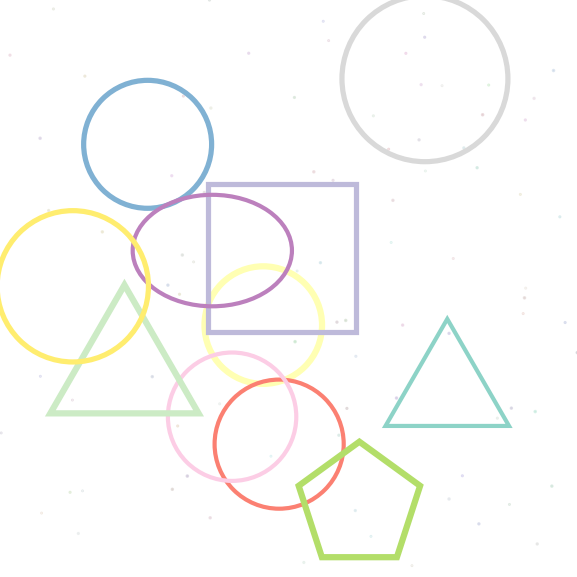[{"shape": "triangle", "thickness": 2, "radius": 0.62, "center": [0.774, 0.323]}, {"shape": "circle", "thickness": 3, "radius": 0.51, "center": [0.456, 0.436]}, {"shape": "square", "thickness": 2.5, "radius": 0.64, "center": [0.488, 0.552]}, {"shape": "circle", "thickness": 2, "radius": 0.56, "center": [0.483, 0.23]}, {"shape": "circle", "thickness": 2.5, "radius": 0.55, "center": [0.256, 0.749]}, {"shape": "pentagon", "thickness": 3, "radius": 0.55, "center": [0.622, 0.124]}, {"shape": "circle", "thickness": 2, "radius": 0.56, "center": [0.402, 0.278]}, {"shape": "circle", "thickness": 2.5, "radius": 0.72, "center": [0.736, 0.863]}, {"shape": "oval", "thickness": 2, "radius": 0.69, "center": [0.368, 0.565]}, {"shape": "triangle", "thickness": 3, "radius": 0.74, "center": [0.216, 0.357]}, {"shape": "circle", "thickness": 2.5, "radius": 0.66, "center": [0.126, 0.503]}]